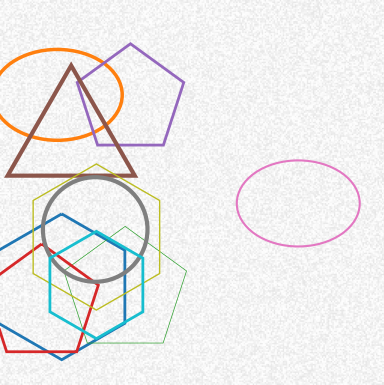[{"shape": "hexagon", "thickness": 2, "radius": 0.95, "center": [0.16, 0.255]}, {"shape": "oval", "thickness": 2.5, "radius": 0.84, "center": [0.149, 0.754]}, {"shape": "pentagon", "thickness": 0.5, "radius": 0.84, "center": [0.325, 0.245]}, {"shape": "pentagon", "thickness": 2, "radius": 0.77, "center": [0.108, 0.212]}, {"shape": "pentagon", "thickness": 2, "radius": 0.73, "center": [0.339, 0.741]}, {"shape": "triangle", "thickness": 3, "radius": 0.95, "center": [0.185, 0.639]}, {"shape": "oval", "thickness": 1.5, "radius": 0.8, "center": [0.775, 0.472]}, {"shape": "circle", "thickness": 3, "radius": 0.68, "center": [0.247, 0.404]}, {"shape": "hexagon", "thickness": 1, "radius": 0.95, "center": [0.25, 0.384]}, {"shape": "hexagon", "thickness": 2, "radius": 0.7, "center": [0.25, 0.26]}]